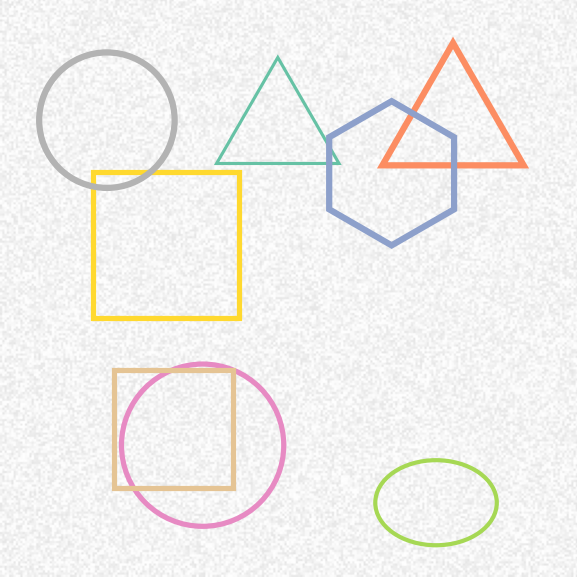[{"shape": "triangle", "thickness": 1.5, "radius": 0.61, "center": [0.481, 0.777]}, {"shape": "triangle", "thickness": 3, "radius": 0.71, "center": [0.784, 0.783]}, {"shape": "hexagon", "thickness": 3, "radius": 0.62, "center": [0.678, 0.699]}, {"shape": "circle", "thickness": 2.5, "radius": 0.7, "center": [0.351, 0.228]}, {"shape": "oval", "thickness": 2, "radius": 0.53, "center": [0.755, 0.129]}, {"shape": "square", "thickness": 2.5, "radius": 0.63, "center": [0.288, 0.575]}, {"shape": "square", "thickness": 2.5, "radius": 0.51, "center": [0.301, 0.256]}, {"shape": "circle", "thickness": 3, "radius": 0.59, "center": [0.185, 0.791]}]